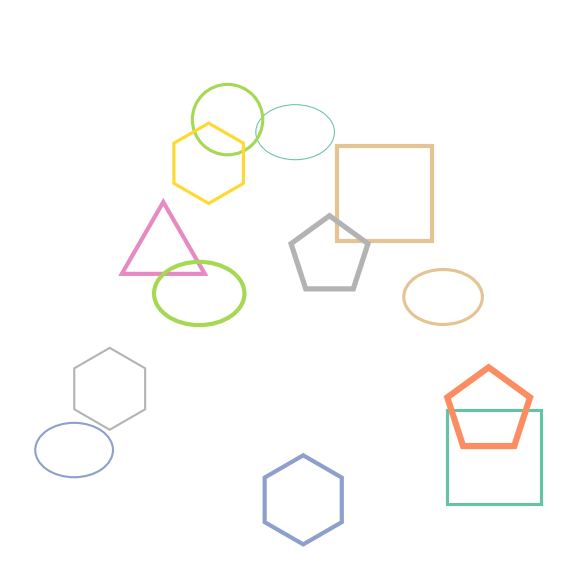[{"shape": "square", "thickness": 1.5, "radius": 0.41, "center": [0.855, 0.208]}, {"shape": "oval", "thickness": 0.5, "radius": 0.34, "center": [0.511, 0.77]}, {"shape": "pentagon", "thickness": 3, "radius": 0.38, "center": [0.846, 0.288]}, {"shape": "oval", "thickness": 1, "radius": 0.34, "center": [0.128, 0.22]}, {"shape": "hexagon", "thickness": 2, "radius": 0.39, "center": [0.525, 0.134]}, {"shape": "triangle", "thickness": 2, "radius": 0.41, "center": [0.283, 0.566]}, {"shape": "oval", "thickness": 2, "radius": 0.39, "center": [0.345, 0.491]}, {"shape": "circle", "thickness": 1.5, "radius": 0.3, "center": [0.394, 0.792]}, {"shape": "hexagon", "thickness": 1.5, "radius": 0.35, "center": [0.361, 0.716]}, {"shape": "oval", "thickness": 1.5, "radius": 0.34, "center": [0.767, 0.485]}, {"shape": "square", "thickness": 2, "radius": 0.41, "center": [0.666, 0.664]}, {"shape": "pentagon", "thickness": 2.5, "radius": 0.35, "center": [0.571, 0.556]}, {"shape": "hexagon", "thickness": 1, "radius": 0.35, "center": [0.19, 0.326]}]